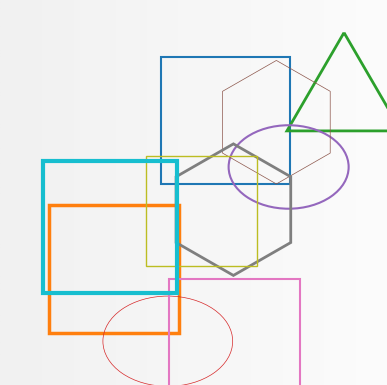[{"shape": "square", "thickness": 1.5, "radius": 0.83, "center": [0.582, 0.687]}, {"shape": "square", "thickness": 2.5, "radius": 0.83, "center": [0.294, 0.302]}, {"shape": "triangle", "thickness": 2, "radius": 0.85, "center": [0.888, 0.745]}, {"shape": "oval", "thickness": 0.5, "radius": 0.84, "center": [0.433, 0.114]}, {"shape": "oval", "thickness": 1.5, "radius": 0.77, "center": [0.745, 0.566]}, {"shape": "hexagon", "thickness": 0.5, "radius": 0.8, "center": [0.713, 0.683]}, {"shape": "square", "thickness": 1.5, "radius": 0.85, "center": [0.606, 0.106]}, {"shape": "hexagon", "thickness": 2, "radius": 0.85, "center": [0.602, 0.455]}, {"shape": "square", "thickness": 1, "radius": 0.72, "center": [0.521, 0.451]}, {"shape": "square", "thickness": 3, "radius": 0.86, "center": [0.284, 0.41]}]